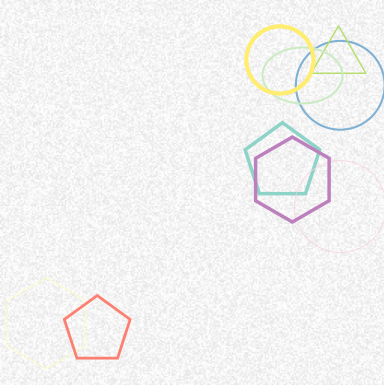[{"shape": "pentagon", "thickness": 2.5, "radius": 0.51, "center": [0.734, 0.579]}, {"shape": "hexagon", "thickness": 0.5, "radius": 0.59, "center": [0.12, 0.16]}, {"shape": "pentagon", "thickness": 2, "radius": 0.45, "center": [0.253, 0.143]}, {"shape": "circle", "thickness": 1.5, "radius": 0.58, "center": [0.884, 0.778]}, {"shape": "triangle", "thickness": 1, "radius": 0.41, "center": [0.879, 0.851]}, {"shape": "circle", "thickness": 0.5, "radius": 0.6, "center": [0.884, 0.463]}, {"shape": "hexagon", "thickness": 2.5, "radius": 0.55, "center": [0.759, 0.534]}, {"shape": "oval", "thickness": 1.5, "radius": 0.52, "center": [0.786, 0.804]}, {"shape": "circle", "thickness": 3, "radius": 0.44, "center": [0.727, 0.844]}]